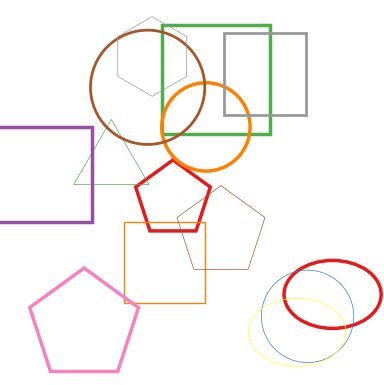[{"shape": "pentagon", "thickness": 2.5, "radius": 0.51, "center": [0.449, 0.483]}, {"shape": "oval", "thickness": 2.5, "radius": 0.63, "center": [0.864, 0.235]}, {"shape": "circle", "thickness": 0.5, "radius": 0.6, "center": [0.799, 0.178]}, {"shape": "square", "thickness": 2.5, "radius": 0.7, "center": [0.562, 0.793]}, {"shape": "triangle", "thickness": 0.5, "radius": 0.56, "center": [0.289, 0.577]}, {"shape": "square", "thickness": 2.5, "radius": 0.62, "center": [0.115, 0.547]}, {"shape": "circle", "thickness": 2.5, "radius": 0.57, "center": [0.535, 0.67]}, {"shape": "square", "thickness": 1, "radius": 0.53, "center": [0.428, 0.319]}, {"shape": "oval", "thickness": 0.5, "radius": 0.63, "center": [0.772, 0.137]}, {"shape": "circle", "thickness": 2, "radius": 0.74, "center": [0.383, 0.773]}, {"shape": "pentagon", "thickness": 0.5, "radius": 0.6, "center": [0.574, 0.398]}, {"shape": "pentagon", "thickness": 2.5, "radius": 0.74, "center": [0.218, 0.155]}, {"shape": "hexagon", "thickness": 0.5, "radius": 0.52, "center": [0.395, 0.853]}, {"shape": "square", "thickness": 2, "radius": 0.53, "center": [0.688, 0.808]}]